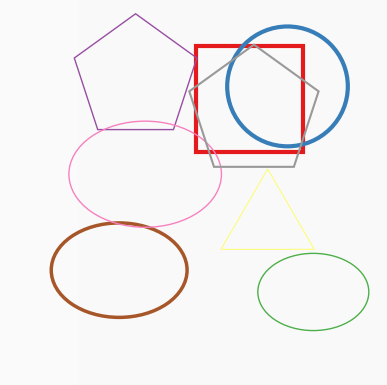[{"shape": "square", "thickness": 3, "radius": 0.68, "center": [0.644, 0.743]}, {"shape": "circle", "thickness": 3, "radius": 0.78, "center": [0.742, 0.776]}, {"shape": "oval", "thickness": 1, "radius": 0.72, "center": [0.809, 0.242]}, {"shape": "pentagon", "thickness": 1, "radius": 0.83, "center": [0.35, 0.798]}, {"shape": "triangle", "thickness": 0.5, "radius": 0.69, "center": [0.691, 0.422]}, {"shape": "oval", "thickness": 2.5, "radius": 0.88, "center": [0.308, 0.298]}, {"shape": "oval", "thickness": 1, "radius": 0.98, "center": [0.375, 0.548]}, {"shape": "pentagon", "thickness": 1.5, "radius": 0.88, "center": [0.655, 0.709]}]